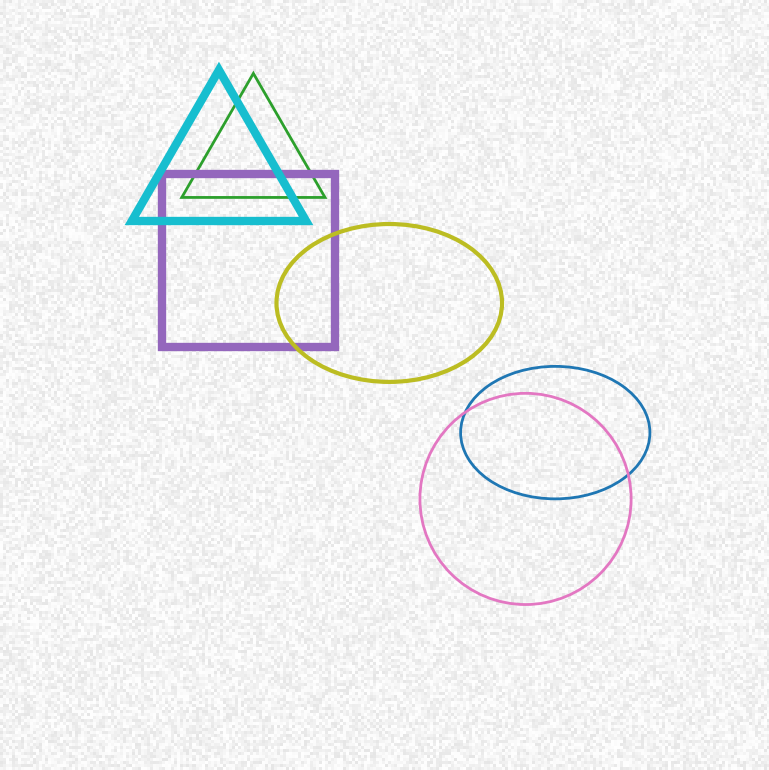[{"shape": "oval", "thickness": 1, "radius": 0.61, "center": [0.721, 0.438]}, {"shape": "triangle", "thickness": 1, "radius": 0.54, "center": [0.329, 0.797]}, {"shape": "square", "thickness": 3, "radius": 0.56, "center": [0.323, 0.662]}, {"shape": "circle", "thickness": 1, "radius": 0.69, "center": [0.683, 0.352]}, {"shape": "oval", "thickness": 1.5, "radius": 0.73, "center": [0.506, 0.607]}, {"shape": "triangle", "thickness": 3, "radius": 0.65, "center": [0.284, 0.778]}]